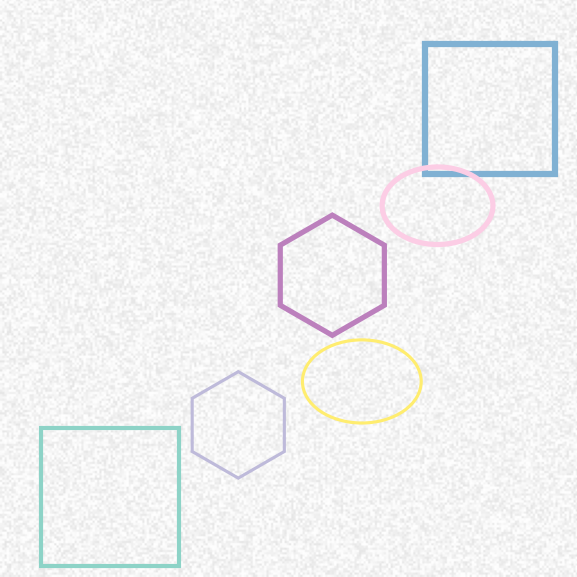[{"shape": "square", "thickness": 2, "radius": 0.6, "center": [0.19, 0.139]}, {"shape": "hexagon", "thickness": 1.5, "radius": 0.46, "center": [0.413, 0.263]}, {"shape": "square", "thickness": 3, "radius": 0.56, "center": [0.848, 0.811]}, {"shape": "oval", "thickness": 2.5, "radius": 0.48, "center": [0.758, 0.643]}, {"shape": "hexagon", "thickness": 2.5, "radius": 0.52, "center": [0.575, 0.523]}, {"shape": "oval", "thickness": 1.5, "radius": 0.51, "center": [0.627, 0.339]}]